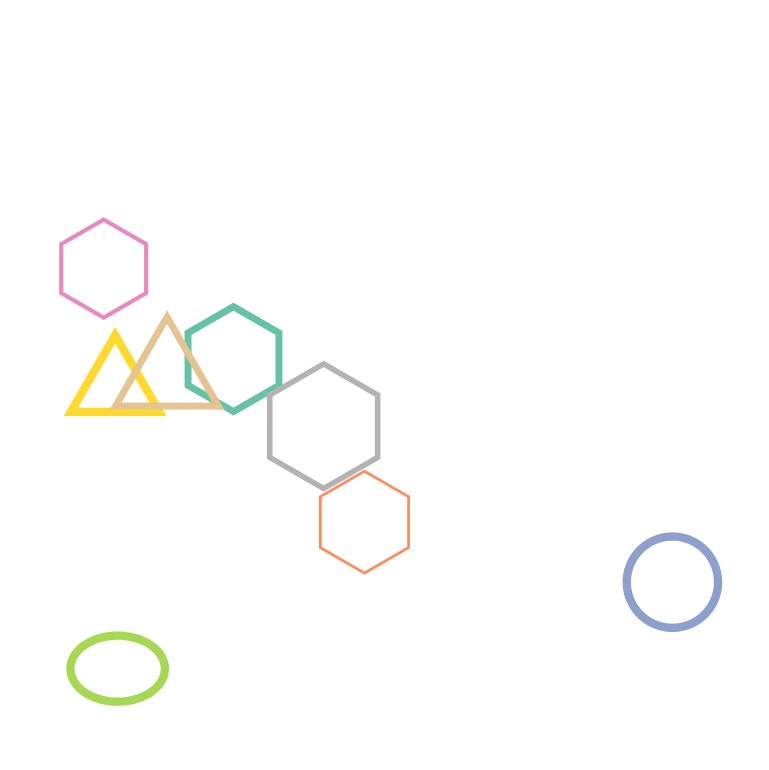[{"shape": "hexagon", "thickness": 2.5, "radius": 0.34, "center": [0.303, 0.534]}, {"shape": "hexagon", "thickness": 1, "radius": 0.33, "center": [0.473, 0.322]}, {"shape": "circle", "thickness": 3, "radius": 0.3, "center": [0.873, 0.244]}, {"shape": "hexagon", "thickness": 1.5, "radius": 0.32, "center": [0.135, 0.651]}, {"shape": "oval", "thickness": 3, "radius": 0.31, "center": [0.153, 0.132]}, {"shape": "triangle", "thickness": 3, "radius": 0.33, "center": [0.15, 0.498]}, {"shape": "triangle", "thickness": 2.5, "radius": 0.39, "center": [0.217, 0.511]}, {"shape": "hexagon", "thickness": 2, "radius": 0.4, "center": [0.42, 0.446]}]